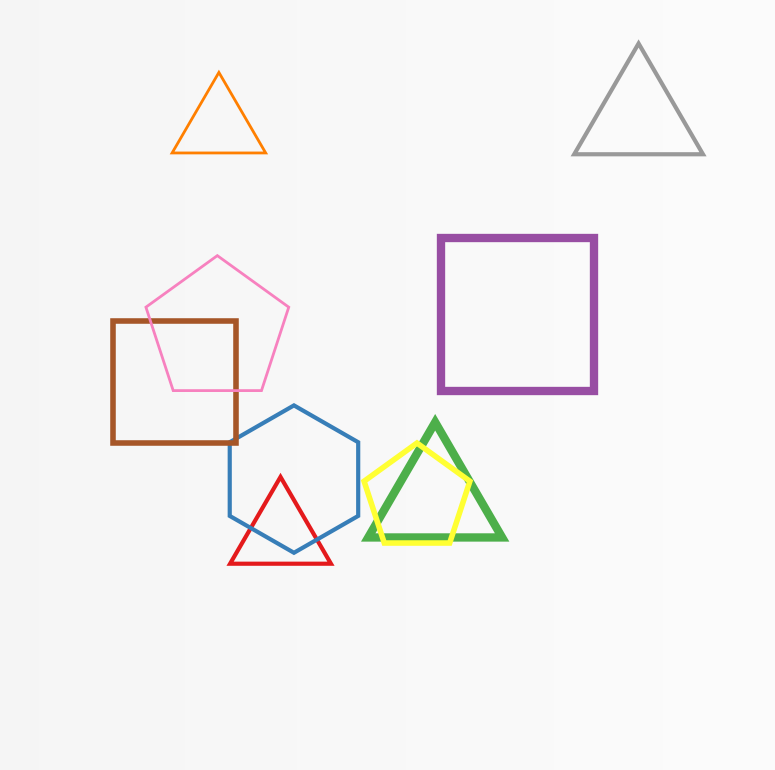[{"shape": "triangle", "thickness": 1.5, "radius": 0.38, "center": [0.362, 0.305]}, {"shape": "hexagon", "thickness": 1.5, "radius": 0.48, "center": [0.379, 0.378]}, {"shape": "triangle", "thickness": 3, "radius": 0.5, "center": [0.562, 0.352]}, {"shape": "square", "thickness": 3, "radius": 0.5, "center": [0.668, 0.592]}, {"shape": "triangle", "thickness": 1, "radius": 0.35, "center": [0.282, 0.836]}, {"shape": "pentagon", "thickness": 2, "radius": 0.36, "center": [0.538, 0.353]}, {"shape": "square", "thickness": 2, "radius": 0.39, "center": [0.225, 0.504]}, {"shape": "pentagon", "thickness": 1, "radius": 0.48, "center": [0.28, 0.571]}, {"shape": "triangle", "thickness": 1.5, "radius": 0.48, "center": [0.824, 0.848]}]